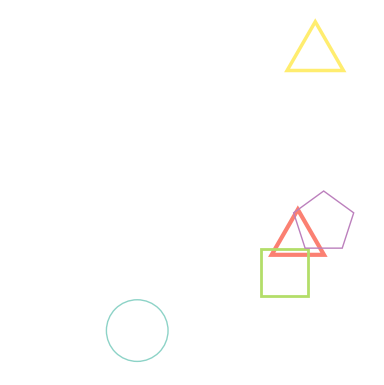[{"shape": "circle", "thickness": 1, "radius": 0.4, "center": [0.356, 0.141]}, {"shape": "triangle", "thickness": 3, "radius": 0.39, "center": [0.774, 0.377]}, {"shape": "square", "thickness": 2, "radius": 0.31, "center": [0.739, 0.292]}, {"shape": "pentagon", "thickness": 1, "radius": 0.41, "center": [0.841, 0.422]}, {"shape": "triangle", "thickness": 2.5, "radius": 0.42, "center": [0.819, 0.859]}]